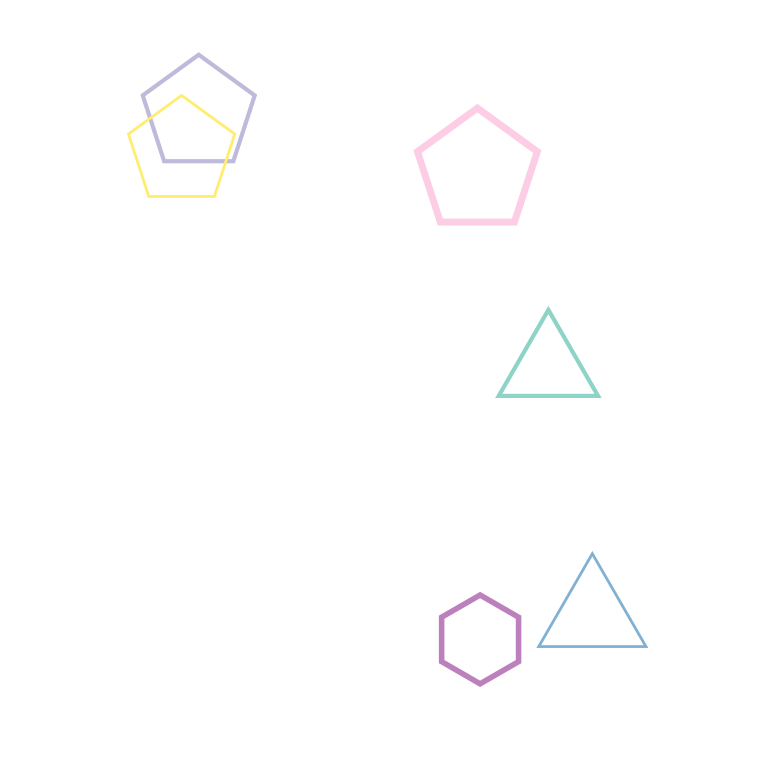[{"shape": "triangle", "thickness": 1.5, "radius": 0.37, "center": [0.712, 0.523]}, {"shape": "pentagon", "thickness": 1.5, "radius": 0.38, "center": [0.258, 0.852]}, {"shape": "triangle", "thickness": 1, "radius": 0.4, "center": [0.769, 0.201]}, {"shape": "pentagon", "thickness": 2.5, "radius": 0.41, "center": [0.62, 0.778]}, {"shape": "hexagon", "thickness": 2, "radius": 0.29, "center": [0.624, 0.17]}, {"shape": "pentagon", "thickness": 1, "radius": 0.36, "center": [0.236, 0.804]}]